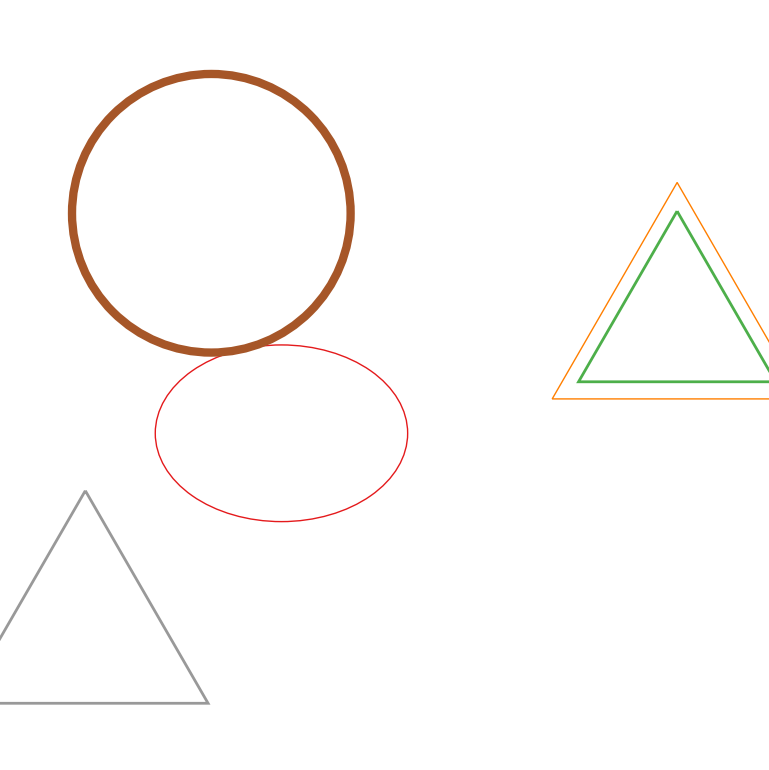[{"shape": "oval", "thickness": 0.5, "radius": 0.82, "center": [0.366, 0.437]}, {"shape": "triangle", "thickness": 1, "radius": 0.74, "center": [0.879, 0.578]}, {"shape": "triangle", "thickness": 0.5, "radius": 0.94, "center": [0.879, 0.576]}, {"shape": "circle", "thickness": 3, "radius": 0.9, "center": [0.274, 0.723]}, {"shape": "triangle", "thickness": 1, "radius": 0.92, "center": [0.111, 0.179]}]